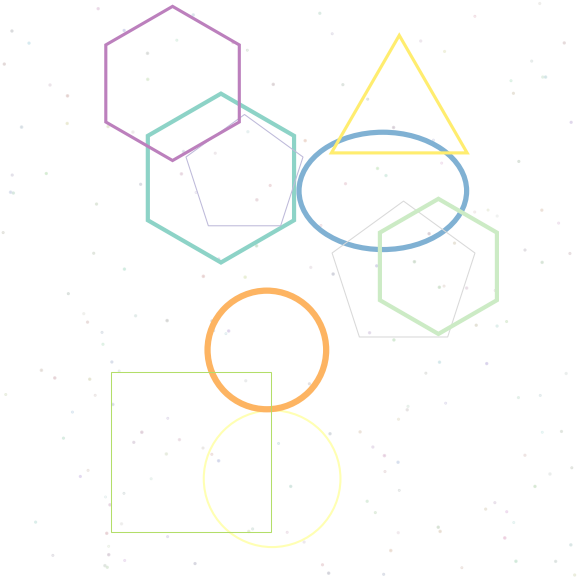[{"shape": "hexagon", "thickness": 2, "radius": 0.73, "center": [0.383, 0.691]}, {"shape": "circle", "thickness": 1, "radius": 0.59, "center": [0.471, 0.17]}, {"shape": "pentagon", "thickness": 0.5, "radius": 0.53, "center": [0.423, 0.694]}, {"shape": "oval", "thickness": 2.5, "radius": 0.73, "center": [0.663, 0.669]}, {"shape": "circle", "thickness": 3, "radius": 0.51, "center": [0.462, 0.393]}, {"shape": "square", "thickness": 0.5, "radius": 0.69, "center": [0.331, 0.216]}, {"shape": "pentagon", "thickness": 0.5, "radius": 0.65, "center": [0.699, 0.521]}, {"shape": "hexagon", "thickness": 1.5, "radius": 0.67, "center": [0.299, 0.855]}, {"shape": "hexagon", "thickness": 2, "radius": 0.58, "center": [0.759, 0.538]}, {"shape": "triangle", "thickness": 1.5, "radius": 0.68, "center": [0.691, 0.802]}]